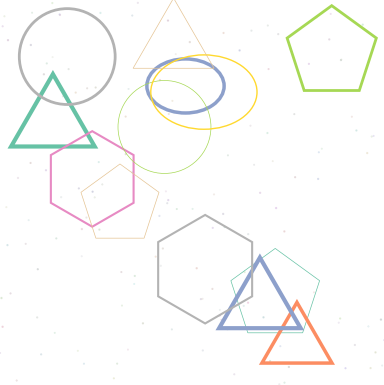[{"shape": "pentagon", "thickness": 0.5, "radius": 0.61, "center": [0.715, 0.234]}, {"shape": "triangle", "thickness": 3, "radius": 0.63, "center": [0.137, 0.682]}, {"shape": "triangle", "thickness": 2.5, "radius": 0.53, "center": [0.771, 0.11]}, {"shape": "triangle", "thickness": 3, "radius": 0.61, "center": [0.675, 0.209]}, {"shape": "oval", "thickness": 2.5, "radius": 0.5, "center": [0.482, 0.777]}, {"shape": "hexagon", "thickness": 1.5, "radius": 0.62, "center": [0.24, 0.535]}, {"shape": "pentagon", "thickness": 2, "radius": 0.61, "center": [0.862, 0.863]}, {"shape": "circle", "thickness": 0.5, "radius": 0.6, "center": [0.427, 0.67]}, {"shape": "oval", "thickness": 1, "radius": 0.69, "center": [0.53, 0.761]}, {"shape": "pentagon", "thickness": 0.5, "radius": 0.53, "center": [0.312, 0.468]}, {"shape": "triangle", "thickness": 0.5, "radius": 0.61, "center": [0.451, 0.883]}, {"shape": "circle", "thickness": 2, "radius": 0.62, "center": [0.175, 0.853]}, {"shape": "hexagon", "thickness": 1.5, "radius": 0.7, "center": [0.533, 0.301]}]